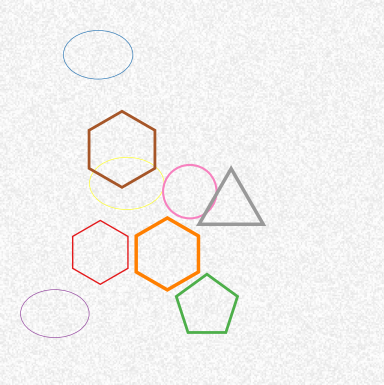[{"shape": "hexagon", "thickness": 1, "radius": 0.41, "center": [0.261, 0.345]}, {"shape": "oval", "thickness": 0.5, "radius": 0.45, "center": [0.255, 0.858]}, {"shape": "pentagon", "thickness": 2, "radius": 0.42, "center": [0.537, 0.204]}, {"shape": "oval", "thickness": 0.5, "radius": 0.45, "center": [0.142, 0.185]}, {"shape": "hexagon", "thickness": 2.5, "radius": 0.47, "center": [0.435, 0.34]}, {"shape": "oval", "thickness": 0.5, "radius": 0.48, "center": [0.329, 0.524]}, {"shape": "hexagon", "thickness": 2, "radius": 0.49, "center": [0.317, 0.612]}, {"shape": "circle", "thickness": 1.5, "radius": 0.35, "center": [0.493, 0.502]}, {"shape": "triangle", "thickness": 2.5, "radius": 0.48, "center": [0.6, 0.466]}]